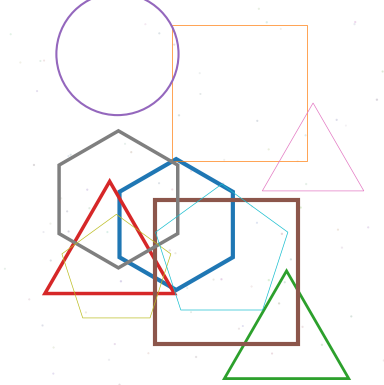[{"shape": "hexagon", "thickness": 3, "radius": 0.85, "center": [0.458, 0.417]}, {"shape": "square", "thickness": 0.5, "radius": 0.88, "center": [0.622, 0.758]}, {"shape": "triangle", "thickness": 2, "radius": 0.93, "center": [0.744, 0.11]}, {"shape": "triangle", "thickness": 2.5, "radius": 0.97, "center": [0.285, 0.335]}, {"shape": "circle", "thickness": 1.5, "radius": 0.79, "center": [0.305, 0.86]}, {"shape": "square", "thickness": 3, "radius": 0.93, "center": [0.588, 0.294]}, {"shape": "triangle", "thickness": 0.5, "radius": 0.76, "center": [0.813, 0.58]}, {"shape": "hexagon", "thickness": 2.5, "radius": 0.89, "center": [0.308, 0.482]}, {"shape": "pentagon", "thickness": 0.5, "radius": 0.74, "center": [0.302, 0.295]}, {"shape": "pentagon", "thickness": 0.5, "radius": 0.9, "center": [0.576, 0.341]}]